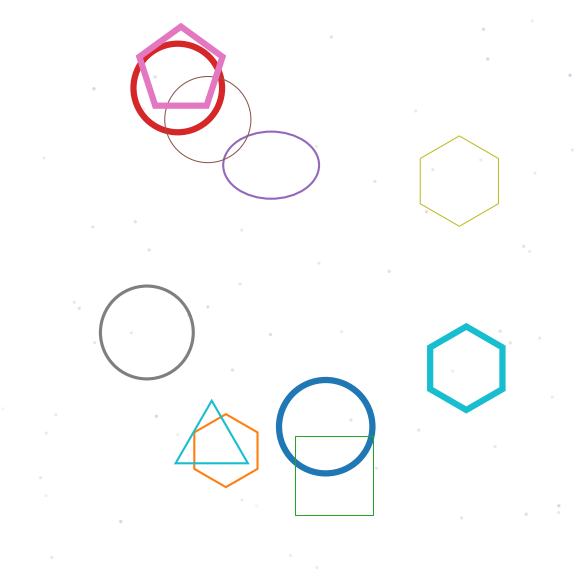[{"shape": "circle", "thickness": 3, "radius": 0.4, "center": [0.564, 0.26]}, {"shape": "hexagon", "thickness": 1, "radius": 0.32, "center": [0.391, 0.219]}, {"shape": "square", "thickness": 0.5, "radius": 0.34, "center": [0.578, 0.176]}, {"shape": "circle", "thickness": 3, "radius": 0.38, "center": [0.308, 0.847]}, {"shape": "oval", "thickness": 1, "radius": 0.42, "center": [0.47, 0.713]}, {"shape": "circle", "thickness": 0.5, "radius": 0.37, "center": [0.36, 0.792]}, {"shape": "pentagon", "thickness": 3, "radius": 0.38, "center": [0.313, 0.877]}, {"shape": "circle", "thickness": 1.5, "radius": 0.4, "center": [0.254, 0.423]}, {"shape": "hexagon", "thickness": 0.5, "radius": 0.39, "center": [0.795, 0.686]}, {"shape": "hexagon", "thickness": 3, "radius": 0.36, "center": [0.807, 0.361]}, {"shape": "triangle", "thickness": 1, "radius": 0.36, "center": [0.367, 0.233]}]